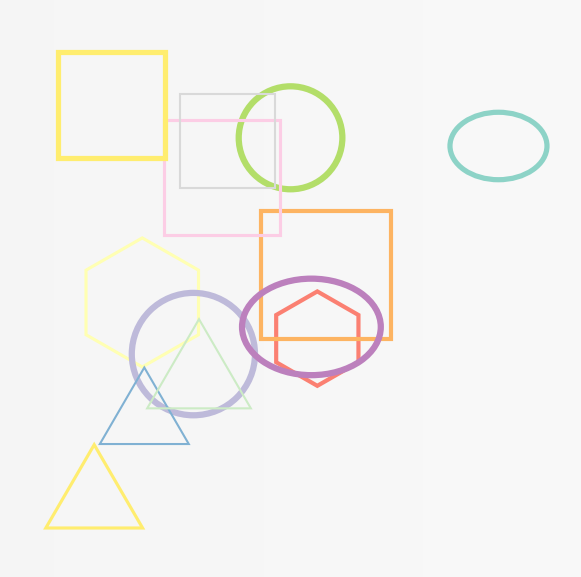[{"shape": "oval", "thickness": 2.5, "radius": 0.42, "center": [0.858, 0.746]}, {"shape": "hexagon", "thickness": 1.5, "radius": 0.56, "center": [0.245, 0.475]}, {"shape": "circle", "thickness": 3, "radius": 0.53, "center": [0.333, 0.386]}, {"shape": "hexagon", "thickness": 2, "radius": 0.41, "center": [0.546, 0.413]}, {"shape": "triangle", "thickness": 1, "radius": 0.44, "center": [0.248, 0.274]}, {"shape": "square", "thickness": 2, "radius": 0.56, "center": [0.561, 0.523]}, {"shape": "circle", "thickness": 3, "radius": 0.45, "center": [0.5, 0.761]}, {"shape": "square", "thickness": 1.5, "radius": 0.5, "center": [0.382, 0.692]}, {"shape": "square", "thickness": 1, "radius": 0.41, "center": [0.392, 0.755]}, {"shape": "oval", "thickness": 3, "radius": 0.6, "center": [0.536, 0.433]}, {"shape": "triangle", "thickness": 1, "radius": 0.51, "center": [0.342, 0.344]}, {"shape": "triangle", "thickness": 1.5, "radius": 0.48, "center": [0.162, 0.133]}, {"shape": "square", "thickness": 2.5, "radius": 0.46, "center": [0.193, 0.817]}]